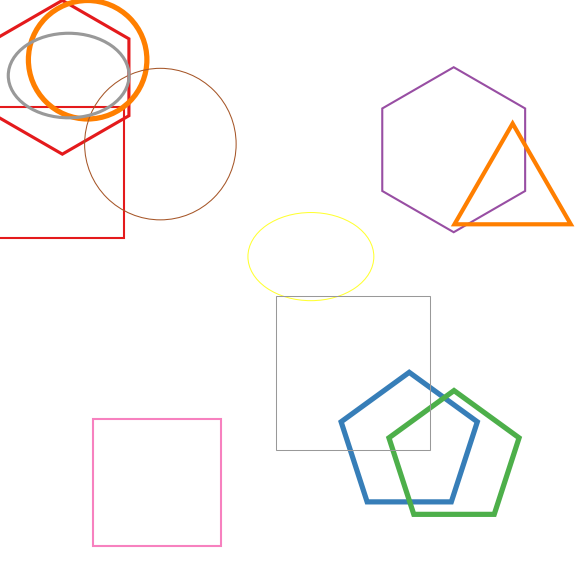[{"shape": "square", "thickness": 1, "radius": 0.57, "center": [0.101, 0.701]}, {"shape": "hexagon", "thickness": 1.5, "radius": 0.67, "center": [0.108, 0.865]}, {"shape": "pentagon", "thickness": 2.5, "radius": 0.62, "center": [0.709, 0.23]}, {"shape": "pentagon", "thickness": 2.5, "radius": 0.59, "center": [0.786, 0.204]}, {"shape": "hexagon", "thickness": 1, "radius": 0.71, "center": [0.786, 0.74]}, {"shape": "circle", "thickness": 2.5, "radius": 0.51, "center": [0.152, 0.896]}, {"shape": "triangle", "thickness": 2, "radius": 0.58, "center": [0.888, 0.669]}, {"shape": "oval", "thickness": 0.5, "radius": 0.55, "center": [0.538, 0.555]}, {"shape": "circle", "thickness": 0.5, "radius": 0.66, "center": [0.278, 0.75]}, {"shape": "square", "thickness": 1, "radius": 0.55, "center": [0.272, 0.164]}, {"shape": "oval", "thickness": 1.5, "radius": 0.52, "center": [0.119, 0.868]}, {"shape": "square", "thickness": 0.5, "radius": 0.67, "center": [0.611, 0.354]}]